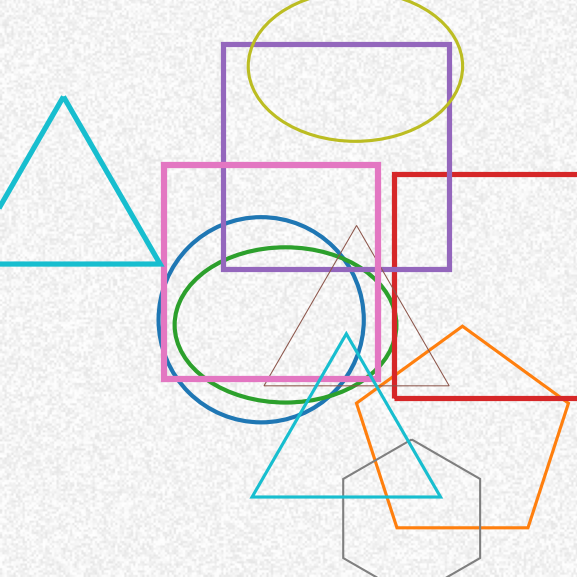[{"shape": "circle", "thickness": 2, "radius": 0.89, "center": [0.452, 0.445]}, {"shape": "pentagon", "thickness": 1.5, "radius": 0.96, "center": [0.801, 0.241]}, {"shape": "oval", "thickness": 2, "radius": 0.96, "center": [0.494, 0.436]}, {"shape": "square", "thickness": 2.5, "radius": 0.97, "center": [0.876, 0.504]}, {"shape": "square", "thickness": 2.5, "radius": 0.98, "center": [0.582, 0.728]}, {"shape": "triangle", "thickness": 0.5, "radius": 0.93, "center": [0.617, 0.424]}, {"shape": "square", "thickness": 3, "radius": 0.93, "center": [0.469, 0.529]}, {"shape": "hexagon", "thickness": 1, "radius": 0.68, "center": [0.713, 0.101]}, {"shape": "oval", "thickness": 1.5, "radius": 0.93, "center": [0.615, 0.884]}, {"shape": "triangle", "thickness": 1.5, "radius": 0.94, "center": [0.6, 0.233]}, {"shape": "triangle", "thickness": 2.5, "radius": 0.97, "center": [0.11, 0.639]}]